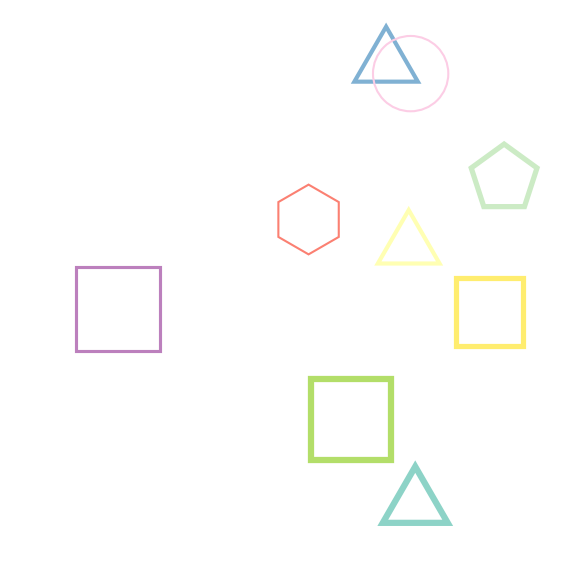[{"shape": "triangle", "thickness": 3, "radius": 0.32, "center": [0.719, 0.126]}, {"shape": "triangle", "thickness": 2, "radius": 0.31, "center": [0.708, 0.574]}, {"shape": "hexagon", "thickness": 1, "radius": 0.3, "center": [0.534, 0.619]}, {"shape": "triangle", "thickness": 2, "radius": 0.32, "center": [0.669, 0.889]}, {"shape": "square", "thickness": 3, "radius": 0.35, "center": [0.607, 0.273]}, {"shape": "circle", "thickness": 1, "radius": 0.33, "center": [0.711, 0.872]}, {"shape": "square", "thickness": 1.5, "radius": 0.36, "center": [0.205, 0.464]}, {"shape": "pentagon", "thickness": 2.5, "radius": 0.3, "center": [0.873, 0.69]}, {"shape": "square", "thickness": 2.5, "radius": 0.29, "center": [0.848, 0.459]}]